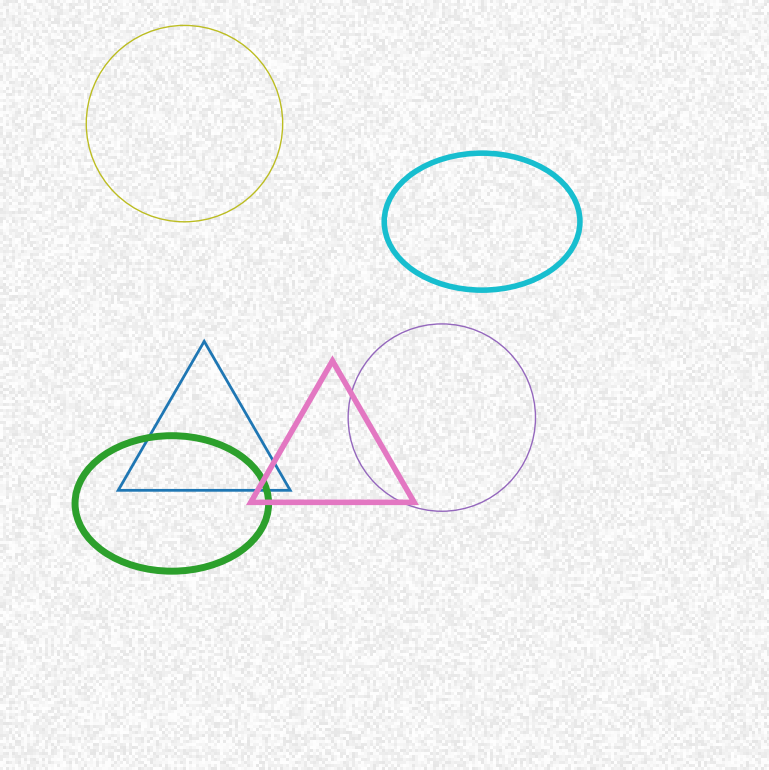[{"shape": "triangle", "thickness": 1, "radius": 0.64, "center": [0.265, 0.428]}, {"shape": "oval", "thickness": 2.5, "radius": 0.63, "center": [0.223, 0.346]}, {"shape": "circle", "thickness": 0.5, "radius": 0.61, "center": [0.574, 0.458]}, {"shape": "triangle", "thickness": 2, "radius": 0.61, "center": [0.432, 0.409]}, {"shape": "circle", "thickness": 0.5, "radius": 0.64, "center": [0.24, 0.839]}, {"shape": "oval", "thickness": 2, "radius": 0.64, "center": [0.626, 0.712]}]